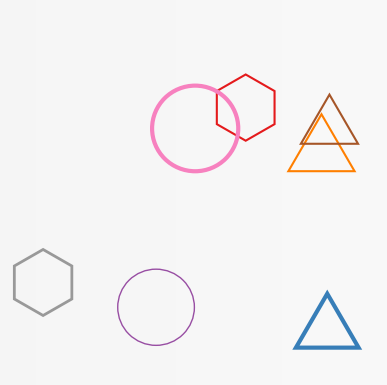[{"shape": "hexagon", "thickness": 1.5, "radius": 0.43, "center": [0.634, 0.721]}, {"shape": "triangle", "thickness": 3, "radius": 0.47, "center": [0.845, 0.144]}, {"shape": "circle", "thickness": 1, "radius": 0.49, "center": [0.403, 0.202]}, {"shape": "triangle", "thickness": 1.5, "radius": 0.49, "center": [0.83, 0.605]}, {"shape": "triangle", "thickness": 1.5, "radius": 0.43, "center": [0.85, 0.669]}, {"shape": "circle", "thickness": 3, "radius": 0.56, "center": [0.504, 0.666]}, {"shape": "hexagon", "thickness": 2, "radius": 0.43, "center": [0.111, 0.266]}]